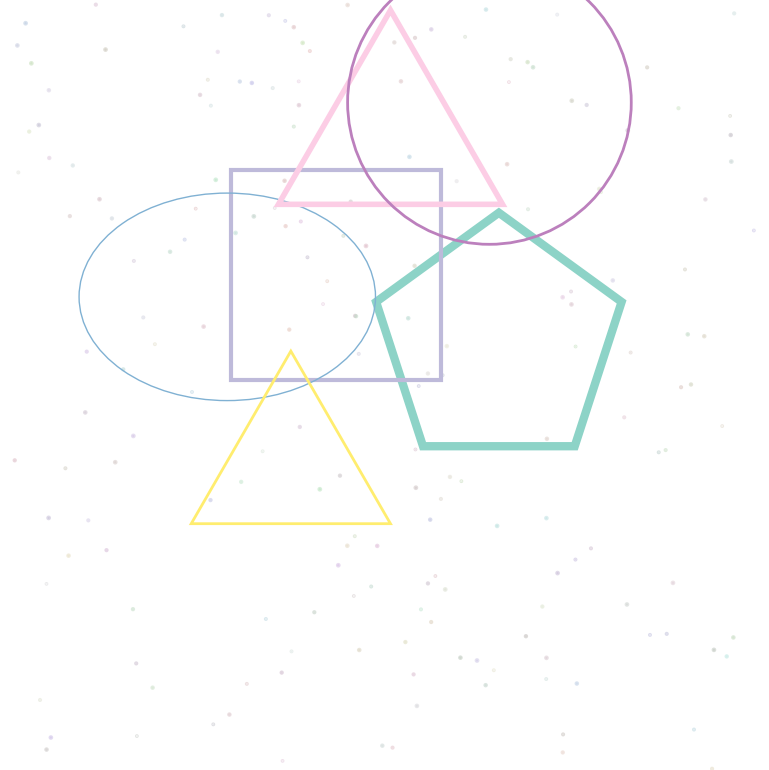[{"shape": "pentagon", "thickness": 3, "radius": 0.84, "center": [0.648, 0.556]}, {"shape": "square", "thickness": 1.5, "radius": 0.68, "center": [0.437, 0.643]}, {"shape": "oval", "thickness": 0.5, "radius": 0.96, "center": [0.295, 0.614]}, {"shape": "triangle", "thickness": 2, "radius": 0.84, "center": [0.507, 0.819]}, {"shape": "circle", "thickness": 1, "radius": 0.92, "center": [0.636, 0.867]}, {"shape": "triangle", "thickness": 1, "radius": 0.75, "center": [0.378, 0.395]}]